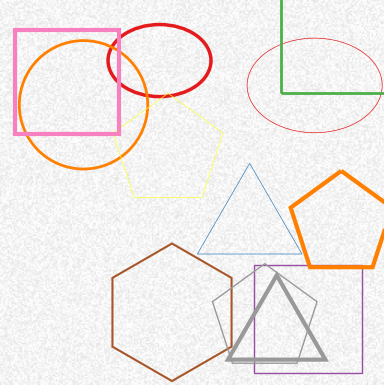[{"shape": "oval", "thickness": 2.5, "radius": 0.67, "center": [0.414, 0.843]}, {"shape": "oval", "thickness": 0.5, "radius": 0.88, "center": [0.817, 0.778]}, {"shape": "triangle", "thickness": 0.5, "radius": 0.78, "center": [0.648, 0.419]}, {"shape": "square", "thickness": 2, "radius": 0.7, "center": [0.868, 0.898]}, {"shape": "square", "thickness": 1, "radius": 0.7, "center": [0.8, 0.172]}, {"shape": "pentagon", "thickness": 3, "radius": 0.69, "center": [0.886, 0.418]}, {"shape": "circle", "thickness": 2, "radius": 0.83, "center": [0.217, 0.728]}, {"shape": "pentagon", "thickness": 0.5, "radius": 0.75, "center": [0.436, 0.608]}, {"shape": "hexagon", "thickness": 1.5, "radius": 0.89, "center": [0.447, 0.189]}, {"shape": "square", "thickness": 3, "radius": 0.68, "center": [0.175, 0.786]}, {"shape": "triangle", "thickness": 3, "radius": 0.73, "center": [0.719, 0.139]}, {"shape": "pentagon", "thickness": 1, "radius": 0.71, "center": [0.688, 0.172]}]